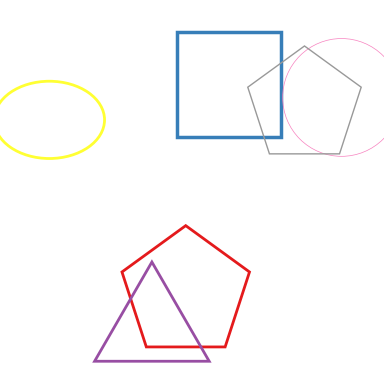[{"shape": "pentagon", "thickness": 2, "radius": 0.87, "center": [0.482, 0.24]}, {"shape": "square", "thickness": 2.5, "radius": 0.68, "center": [0.594, 0.781]}, {"shape": "triangle", "thickness": 2, "radius": 0.86, "center": [0.395, 0.148]}, {"shape": "oval", "thickness": 2, "radius": 0.72, "center": [0.128, 0.689]}, {"shape": "circle", "thickness": 0.5, "radius": 0.76, "center": [0.887, 0.747]}, {"shape": "pentagon", "thickness": 1, "radius": 0.77, "center": [0.791, 0.726]}]